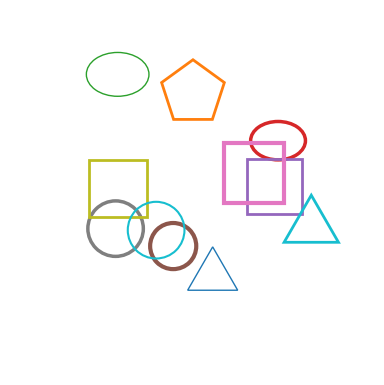[{"shape": "triangle", "thickness": 1, "radius": 0.38, "center": [0.552, 0.284]}, {"shape": "pentagon", "thickness": 2, "radius": 0.43, "center": [0.501, 0.759]}, {"shape": "oval", "thickness": 1, "radius": 0.41, "center": [0.306, 0.807]}, {"shape": "oval", "thickness": 2.5, "radius": 0.36, "center": [0.722, 0.635]}, {"shape": "square", "thickness": 2, "radius": 0.36, "center": [0.713, 0.516]}, {"shape": "circle", "thickness": 3, "radius": 0.3, "center": [0.45, 0.361]}, {"shape": "square", "thickness": 3, "radius": 0.39, "center": [0.66, 0.55]}, {"shape": "circle", "thickness": 2.5, "radius": 0.36, "center": [0.3, 0.406]}, {"shape": "square", "thickness": 2, "radius": 0.37, "center": [0.307, 0.51]}, {"shape": "triangle", "thickness": 2, "radius": 0.41, "center": [0.809, 0.411]}, {"shape": "circle", "thickness": 1.5, "radius": 0.37, "center": [0.405, 0.402]}]